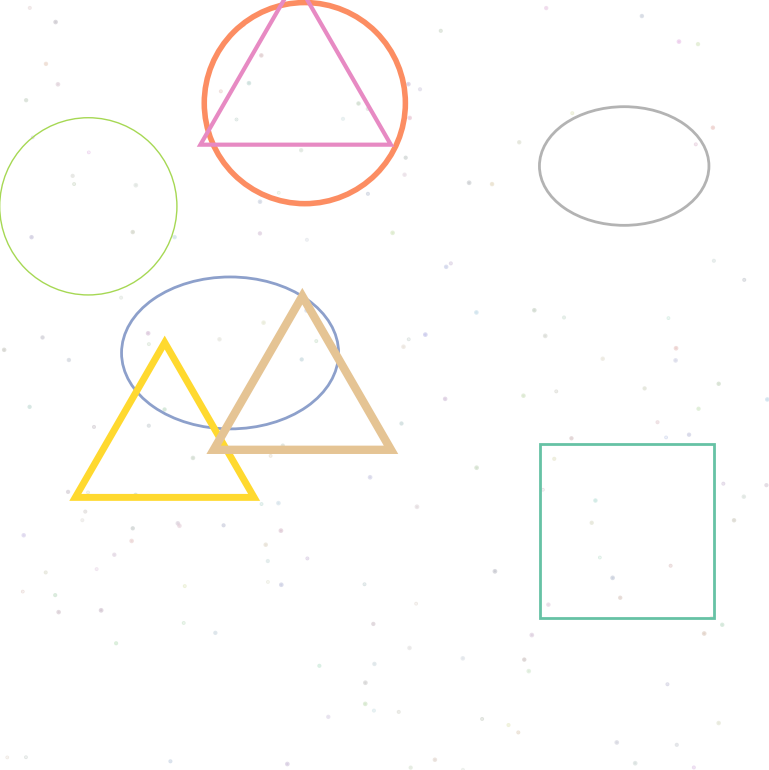[{"shape": "square", "thickness": 1, "radius": 0.56, "center": [0.814, 0.31]}, {"shape": "circle", "thickness": 2, "radius": 0.65, "center": [0.396, 0.866]}, {"shape": "oval", "thickness": 1, "radius": 0.7, "center": [0.299, 0.542]}, {"shape": "triangle", "thickness": 1.5, "radius": 0.71, "center": [0.384, 0.884]}, {"shape": "circle", "thickness": 0.5, "radius": 0.58, "center": [0.115, 0.732]}, {"shape": "triangle", "thickness": 2.5, "radius": 0.67, "center": [0.214, 0.421]}, {"shape": "triangle", "thickness": 3, "radius": 0.66, "center": [0.393, 0.482]}, {"shape": "oval", "thickness": 1, "radius": 0.55, "center": [0.811, 0.784]}]